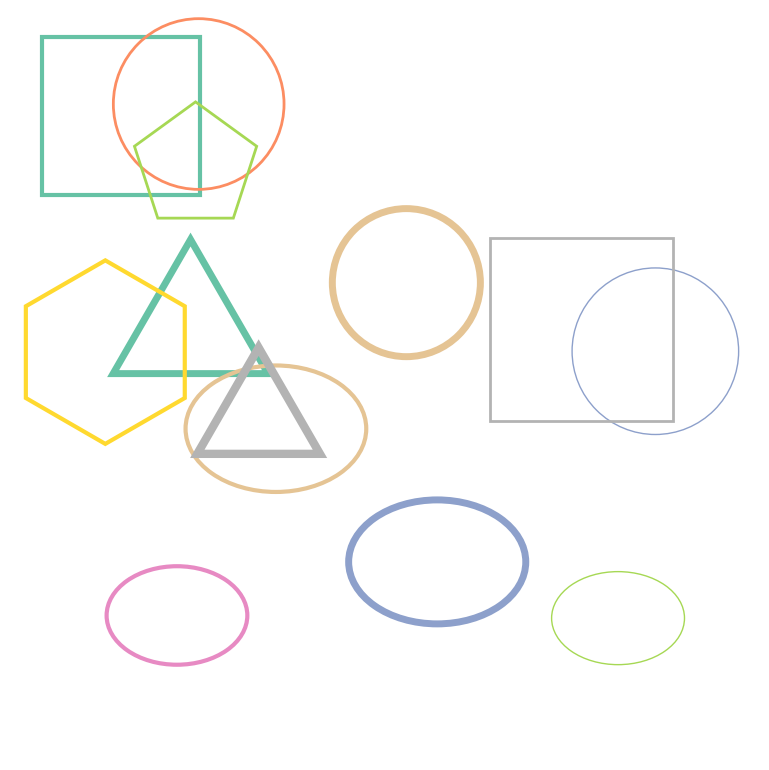[{"shape": "square", "thickness": 1.5, "radius": 0.51, "center": [0.157, 0.85]}, {"shape": "triangle", "thickness": 2.5, "radius": 0.58, "center": [0.247, 0.573]}, {"shape": "circle", "thickness": 1, "radius": 0.55, "center": [0.258, 0.865]}, {"shape": "oval", "thickness": 2.5, "radius": 0.58, "center": [0.568, 0.27]}, {"shape": "circle", "thickness": 0.5, "radius": 0.54, "center": [0.851, 0.544]}, {"shape": "oval", "thickness": 1.5, "radius": 0.46, "center": [0.23, 0.201]}, {"shape": "pentagon", "thickness": 1, "radius": 0.42, "center": [0.254, 0.784]}, {"shape": "oval", "thickness": 0.5, "radius": 0.43, "center": [0.803, 0.197]}, {"shape": "hexagon", "thickness": 1.5, "radius": 0.6, "center": [0.137, 0.543]}, {"shape": "oval", "thickness": 1.5, "radius": 0.59, "center": [0.358, 0.443]}, {"shape": "circle", "thickness": 2.5, "radius": 0.48, "center": [0.528, 0.633]}, {"shape": "square", "thickness": 1, "radius": 0.6, "center": [0.755, 0.572]}, {"shape": "triangle", "thickness": 3, "radius": 0.46, "center": [0.336, 0.457]}]